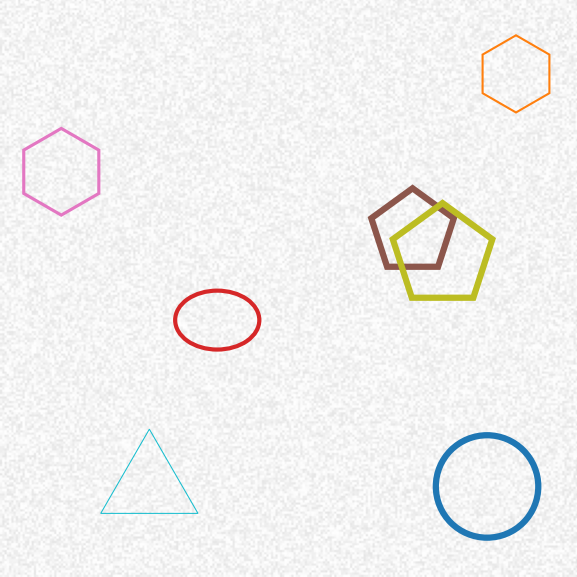[{"shape": "circle", "thickness": 3, "radius": 0.44, "center": [0.843, 0.157]}, {"shape": "hexagon", "thickness": 1, "radius": 0.33, "center": [0.893, 0.871]}, {"shape": "oval", "thickness": 2, "radius": 0.36, "center": [0.376, 0.445]}, {"shape": "pentagon", "thickness": 3, "radius": 0.38, "center": [0.714, 0.598]}, {"shape": "hexagon", "thickness": 1.5, "radius": 0.38, "center": [0.106, 0.702]}, {"shape": "pentagon", "thickness": 3, "radius": 0.45, "center": [0.766, 0.557]}, {"shape": "triangle", "thickness": 0.5, "radius": 0.49, "center": [0.259, 0.159]}]